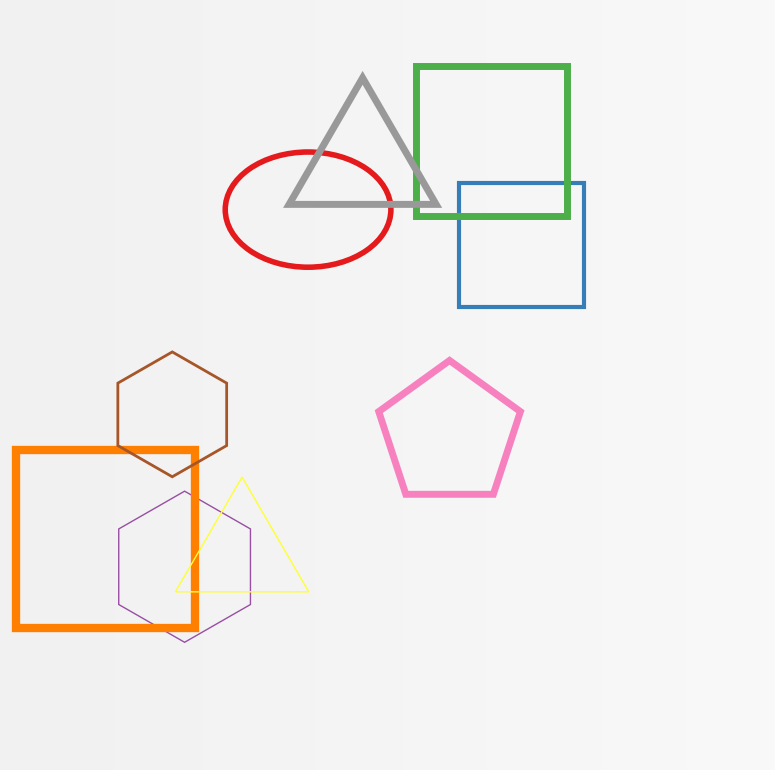[{"shape": "oval", "thickness": 2, "radius": 0.53, "center": [0.398, 0.728]}, {"shape": "square", "thickness": 1.5, "radius": 0.4, "center": [0.673, 0.682]}, {"shape": "square", "thickness": 2.5, "radius": 0.49, "center": [0.634, 0.817]}, {"shape": "hexagon", "thickness": 0.5, "radius": 0.49, "center": [0.238, 0.264]}, {"shape": "square", "thickness": 3, "radius": 0.58, "center": [0.136, 0.3]}, {"shape": "triangle", "thickness": 0.5, "radius": 0.5, "center": [0.312, 0.281]}, {"shape": "hexagon", "thickness": 1, "radius": 0.41, "center": [0.222, 0.462]}, {"shape": "pentagon", "thickness": 2.5, "radius": 0.48, "center": [0.58, 0.436]}, {"shape": "triangle", "thickness": 2.5, "radius": 0.55, "center": [0.468, 0.789]}]